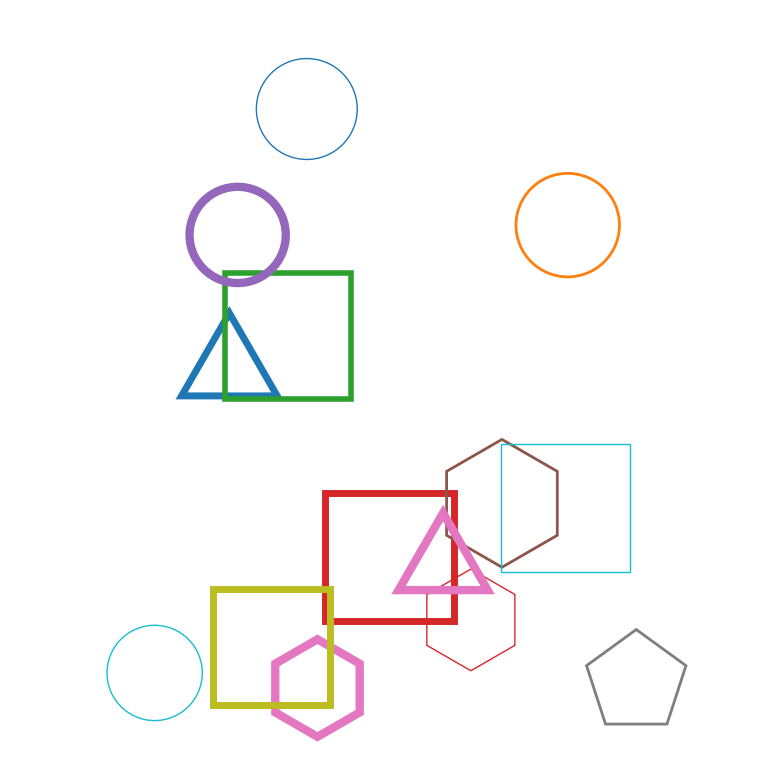[{"shape": "triangle", "thickness": 2.5, "radius": 0.36, "center": [0.298, 0.522]}, {"shape": "circle", "thickness": 0.5, "radius": 0.33, "center": [0.398, 0.858]}, {"shape": "circle", "thickness": 1, "radius": 0.34, "center": [0.737, 0.708]}, {"shape": "square", "thickness": 2, "radius": 0.41, "center": [0.375, 0.564]}, {"shape": "square", "thickness": 2.5, "radius": 0.42, "center": [0.506, 0.276]}, {"shape": "hexagon", "thickness": 0.5, "radius": 0.33, "center": [0.612, 0.195]}, {"shape": "circle", "thickness": 3, "radius": 0.31, "center": [0.309, 0.695]}, {"shape": "hexagon", "thickness": 1, "radius": 0.41, "center": [0.652, 0.346]}, {"shape": "triangle", "thickness": 3, "radius": 0.33, "center": [0.575, 0.267]}, {"shape": "hexagon", "thickness": 3, "radius": 0.32, "center": [0.412, 0.106]}, {"shape": "pentagon", "thickness": 1, "radius": 0.34, "center": [0.826, 0.115]}, {"shape": "square", "thickness": 2.5, "radius": 0.38, "center": [0.353, 0.16]}, {"shape": "square", "thickness": 0.5, "radius": 0.42, "center": [0.734, 0.34]}, {"shape": "circle", "thickness": 0.5, "radius": 0.31, "center": [0.201, 0.126]}]